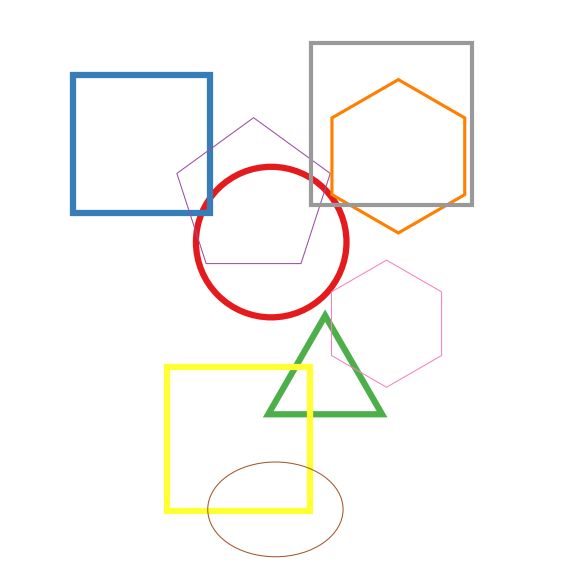[{"shape": "circle", "thickness": 3, "radius": 0.65, "center": [0.47, 0.58]}, {"shape": "square", "thickness": 3, "radius": 0.59, "center": [0.245, 0.75]}, {"shape": "triangle", "thickness": 3, "radius": 0.57, "center": [0.563, 0.339]}, {"shape": "pentagon", "thickness": 0.5, "radius": 0.7, "center": [0.439, 0.656]}, {"shape": "hexagon", "thickness": 1.5, "radius": 0.66, "center": [0.69, 0.729]}, {"shape": "square", "thickness": 3, "radius": 0.62, "center": [0.413, 0.239]}, {"shape": "oval", "thickness": 0.5, "radius": 0.59, "center": [0.477, 0.117]}, {"shape": "hexagon", "thickness": 0.5, "radius": 0.55, "center": [0.669, 0.439]}, {"shape": "square", "thickness": 2, "radius": 0.7, "center": [0.678, 0.784]}]